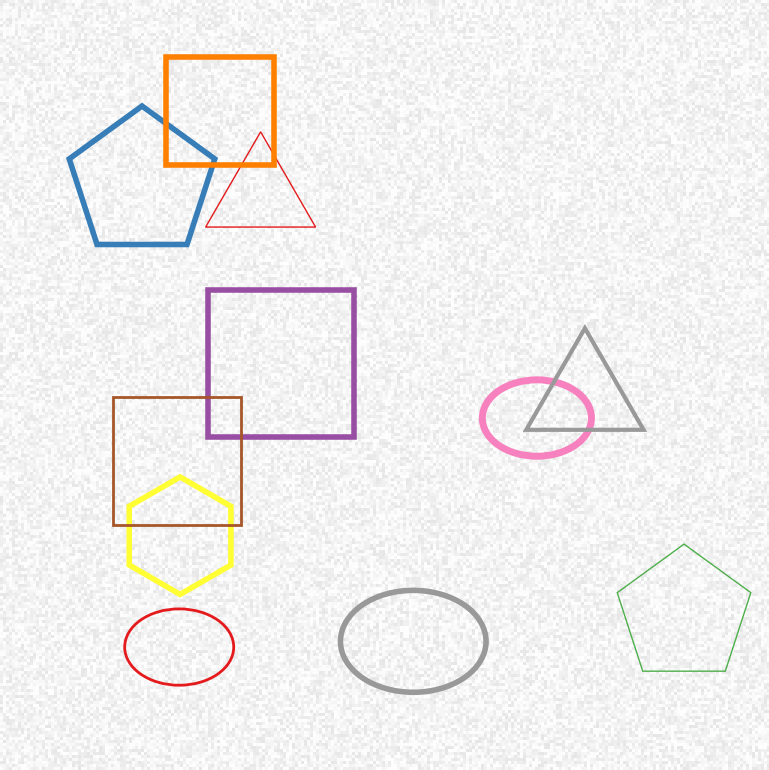[{"shape": "triangle", "thickness": 0.5, "radius": 0.41, "center": [0.338, 0.746]}, {"shape": "oval", "thickness": 1, "radius": 0.35, "center": [0.233, 0.16]}, {"shape": "pentagon", "thickness": 2, "radius": 0.5, "center": [0.184, 0.763]}, {"shape": "pentagon", "thickness": 0.5, "radius": 0.46, "center": [0.888, 0.202]}, {"shape": "square", "thickness": 2, "radius": 0.48, "center": [0.365, 0.528]}, {"shape": "square", "thickness": 2, "radius": 0.35, "center": [0.286, 0.856]}, {"shape": "hexagon", "thickness": 2, "radius": 0.38, "center": [0.234, 0.304]}, {"shape": "square", "thickness": 1, "radius": 0.42, "center": [0.23, 0.401]}, {"shape": "oval", "thickness": 2.5, "radius": 0.35, "center": [0.697, 0.457]}, {"shape": "triangle", "thickness": 1.5, "radius": 0.44, "center": [0.76, 0.486]}, {"shape": "oval", "thickness": 2, "radius": 0.47, "center": [0.537, 0.167]}]